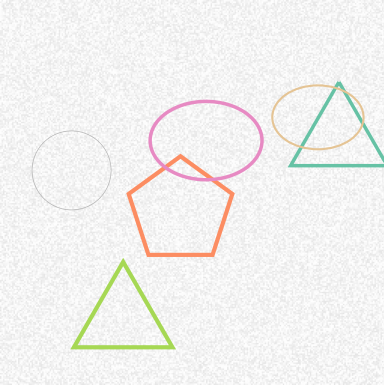[{"shape": "triangle", "thickness": 2.5, "radius": 0.72, "center": [0.88, 0.642]}, {"shape": "pentagon", "thickness": 3, "radius": 0.71, "center": [0.469, 0.453]}, {"shape": "oval", "thickness": 2.5, "radius": 0.73, "center": [0.535, 0.635]}, {"shape": "triangle", "thickness": 3, "radius": 0.74, "center": [0.32, 0.172]}, {"shape": "oval", "thickness": 1.5, "radius": 0.59, "center": [0.826, 0.695]}, {"shape": "circle", "thickness": 0.5, "radius": 0.51, "center": [0.186, 0.557]}]